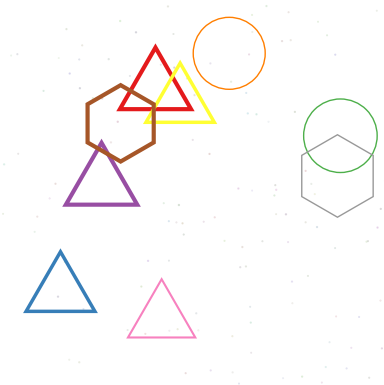[{"shape": "triangle", "thickness": 3, "radius": 0.53, "center": [0.404, 0.77]}, {"shape": "triangle", "thickness": 2.5, "radius": 0.52, "center": [0.157, 0.243]}, {"shape": "circle", "thickness": 1, "radius": 0.48, "center": [0.884, 0.647]}, {"shape": "triangle", "thickness": 3, "radius": 0.54, "center": [0.264, 0.522]}, {"shape": "circle", "thickness": 1, "radius": 0.47, "center": [0.595, 0.862]}, {"shape": "triangle", "thickness": 2.5, "radius": 0.51, "center": [0.468, 0.734]}, {"shape": "hexagon", "thickness": 3, "radius": 0.5, "center": [0.313, 0.68]}, {"shape": "triangle", "thickness": 1.5, "radius": 0.5, "center": [0.42, 0.174]}, {"shape": "hexagon", "thickness": 1, "radius": 0.54, "center": [0.877, 0.543]}]